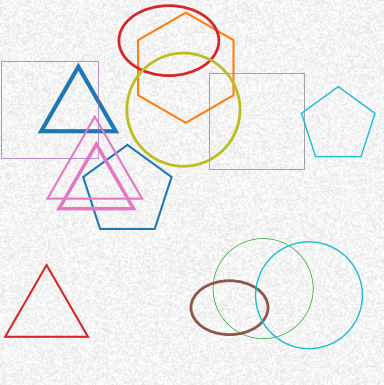[{"shape": "triangle", "thickness": 3, "radius": 0.56, "center": [0.204, 0.715]}, {"shape": "pentagon", "thickness": 1.5, "radius": 0.6, "center": [0.331, 0.503]}, {"shape": "hexagon", "thickness": 1.5, "radius": 0.72, "center": [0.483, 0.824]}, {"shape": "circle", "thickness": 0.5, "radius": 0.65, "center": [0.683, 0.25]}, {"shape": "triangle", "thickness": 1.5, "radius": 0.62, "center": [0.121, 0.187]}, {"shape": "oval", "thickness": 2, "radius": 0.65, "center": [0.439, 0.894]}, {"shape": "square", "thickness": 0.5, "radius": 0.63, "center": [0.128, 0.715]}, {"shape": "oval", "thickness": 2, "radius": 0.5, "center": [0.596, 0.201]}, {"shape": "triangle", "thickness": 1.5, "radius": 0.71, "center": [0.246, 0.555]}, {"shape": "triangle", "thickness": 2.5, "radius": 0.56, "center": [0.25, 0.514]}, {"shape": "square", "thickness": 0.5, "radius": 0.62, "center": [0.666, 0.686]}, {"shape": "circle", "thickness": 2, "radius": 0.74, "center": [0.476, 0.715]}, {"shape": "pentagon", "thickness": 1, "radius": 0.5, "center": [0.879, 0.675]}, {"shape": "circle", "thickness": 1, "radius": 0.69, "center": [0.803, 0.233]}]